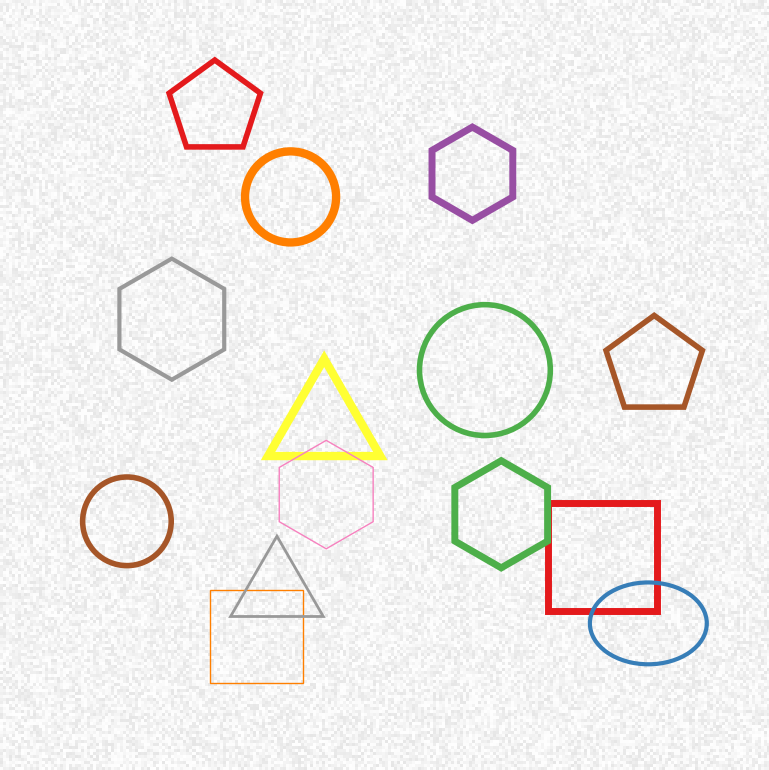[{"shape": "pentagon", "thickness": 2, "radius": 0.31, "center": [0.279, 0.86]}, {"shape": "square", "thickness": 2.5, "radius": 0.35, "center": [0.782, 0.277]}, {"shape": "oval", "thickness": 1.5, "radius": 0.38, "center": [0.842, 0.19]}, {"shape": "circle", "thickness": 2, "radius": 0.42, "center": [0.63, 0.519]}, {"shape": "hexagon", "thickness": 2.5, "radius": 0.35, "center": [0.651, 0.332]}, {"shape": "hexagon", "thickness": 2.5, "radius": 0.3, "center": [0.614, 0.774]}, {"shape": "square", "thickness": 0.5, "radius": 0.3, "center": [0.334, 0.173]}, {"shape": "circle", "thickness": 3, "radius": 0.3, "center": [0.377, 0.744]}, {"shape": "triangle", "thickness": 3, "radius": 0.42, "center": [0.421, 0.45]}, {"shape": "circle", "thickness": 2, "radius": 0.29, "center": [0.165, 0.323]}, {"shape": "pentagon", "thickness": 2, "radius": 0.33, "center": [0.85, 0.525]}, {"shape": "hexagon", "thickness": 0.5, "radius": 0.35, "center": [0.424, 0.358]}, {"shape": "hexagon", "thickness": 1.5, "radius": 0.39, "center": [0.223, 0.585]}, {"shape": "triangle", "thickness": 1, "radius": 0.35, "center": [0.36, 0.234]}]